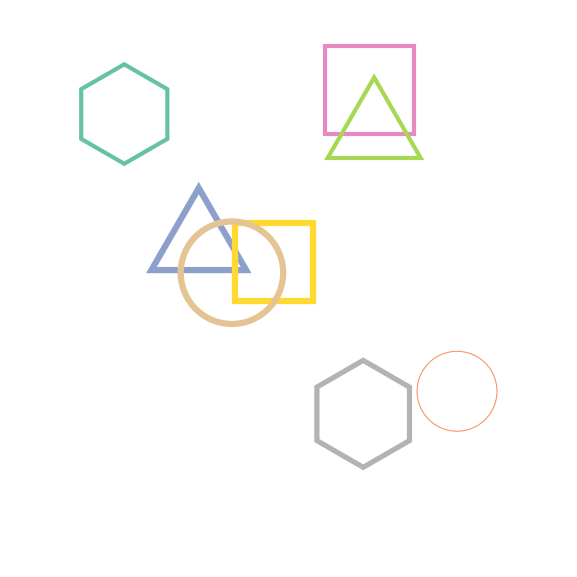[{"shape": "hexagon", "thickness": 2, "radius": 0.43, "center": [0.215, 0.802]}, {"shape": "circle", "thickness": 0.5, "radius": 0.35, "center": [0.791, 0.322]}, {"shape": "triangle", "thickness": 3, "radius": 0.47, "center": [0.344, 0.579]}, {"shape": "square", "thickness": 2, "radius": 0.38, "center": [0.639, 0.843]}, {"shape": "triangle", "thickness": 2, "radius": 0.46, "center": [0.648, 0.772]}, {"shape": "square", "thickness": 3, "radius": 0.34, "center": [0.475, 0.545]}, {"shape": "circle", "thickness": 3, "radius": 0.44, "center": [0.402, 0.527]}, {"shape": "hexagon", "thickness": 2.5, "radius": 0.46, "center": [0.629, 0.283]}]